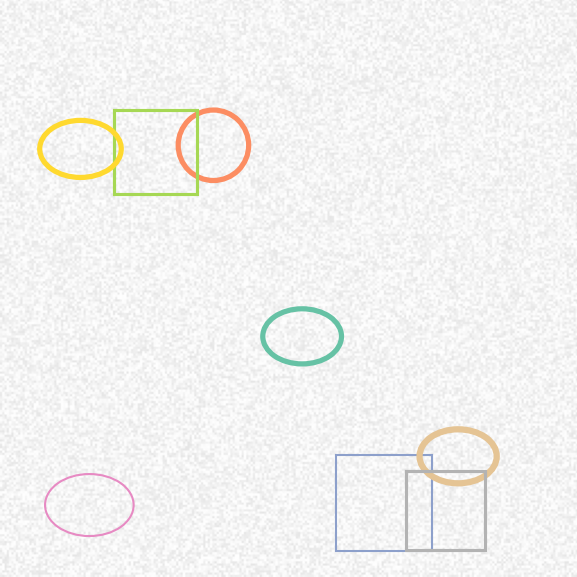[{"shape": "oval", "thickness": 2.5, "radius": 0.34, "center": [0.523, 0.417]}, {"shape": "circle", "thickness": 2.5, "radius": 0.31, "center": [0.37, 0.748]}, {"shape": "square", "thickness": 1, "radius": 0.42, "center": [0.665, 0.128]}, {"shape": "oval", "thickness": 1, "radius": 0.38, "center": [0.155, 0.125]}, {"shape": "square", "thickness": 1.5, "radius": 0.36, "center": [0.269, 0.736]}, {"shape": "oval", "thickness": 2.5, "radius": 0.35, "center": [0.139, 0.741]}, {"shape": "oval", "thickness": 3, "radius": 0.33, "center": [0.793, 0.209]}, {"shape": "square", "thickness": 1.5, "radius": 0.34, "center": [0.772, 0.115]}]